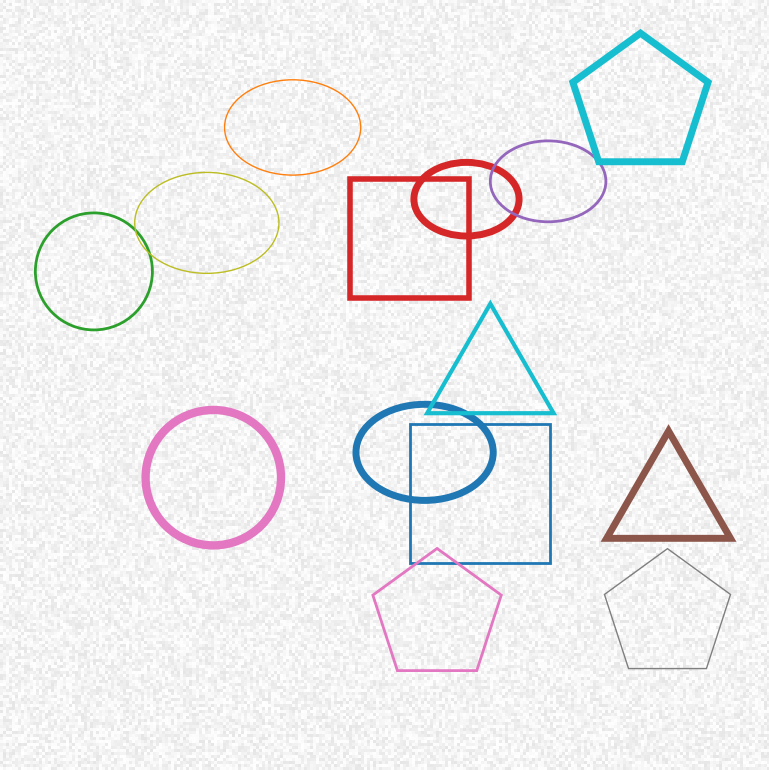[{"shape": "oval", "thickness": 2.5, "radius": 0.45, "center": [0.551, 0.413]}, {"shape": "square", "thickness": 1, "radius": 0.45, "center": [0.623, 0.359]}, {"shape": "oval", "thickness": 0.5, "radius": 0.44, "center": [0.38, 0.834]}, {"shape": "circle", "thickness": 1, "radius": 0.38, "center": [0.122, 0.648]}, {"shape": "square", "thickness": 2, "radius": 0.39, "center": [0.532, 0.69]}, {"shape": "oval", "thickness": 2.5, "radius": 0.34, "center": [0.606, 0.741]}, {"shape": "oval", "thickness": 1, "radius": 0.38, "center": [0.712, 0.765]}, {"shape": "triangle", "thickness": 2.5, "radius": 0.46, "center": [0.868, 0.347]}, {"shape": "circle", "thickness": 3, "radius": 0.44, "center": [0.277, 0.38]}, {"shape": "pentagon", "thickness": 1, "radius": 0.44, "center": [0.568, 0.2]}, {"shape": "pentagon", "thickness": 0.5, "radius": 0.43, "center": [0.867, 0.201]}, {"shape": "oval", "thickness": 0.5, "radius": 0.47, "center": [0.269, 0.711]}, {"shape": "triangle", "thickness": 1.5, "radius": 0.47, "center": [0.637, 0.511]}, {"shape": "pentagon", "thickness": 2.5, "radius": 0.46, "center": [0.832, 0.865]}]